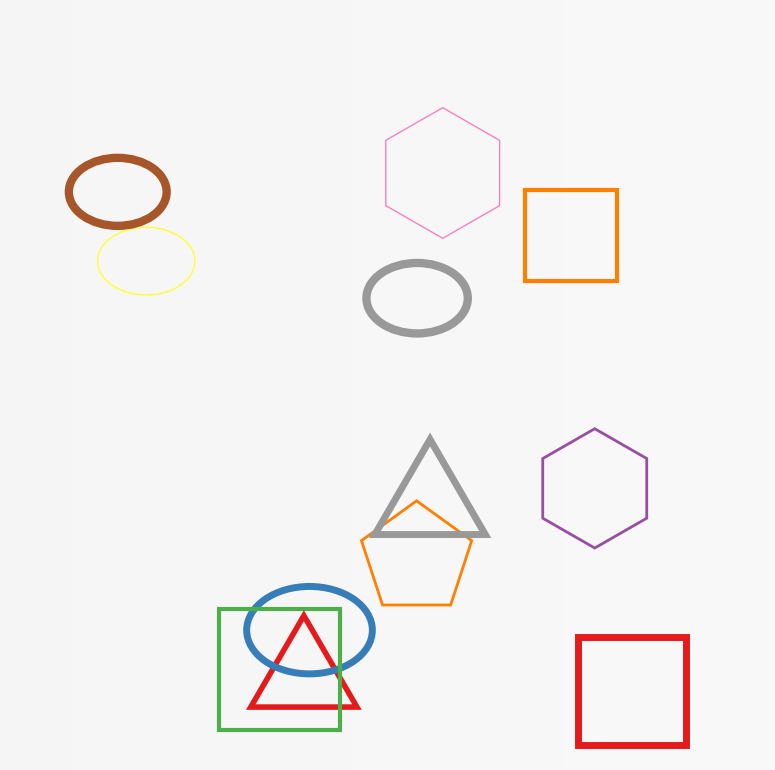[{"shape": "square", "thickness": 2.5, "radius": 0.35, "center": [0.815, 0.103]}, {"shape": "triangle", "thickness": 2, "radius": 0.4, "center": [0.392, 0.121]}, {"shape": "oval", "thickness": 2.5, "radius": 0.41, "center": [0.399, 0.182]}, {"shape": "square", "thickness": 1.5, "radius": 0.39, "center": [0.36, 0.13]}, {"shape": "hexagon", "thickness": 1, "radius": 0.39, "center": [0.767, 0.366]}, {"shape": "pentagon", "thickness": 1, "radius": 0.37, "center": [0.538, 0.275]}, {"shape": "square", "thickness": 1.5, "radius": 0.3, "center": [0.737, 0.694]}, {"shape": "oval", "thickness": 0.5, "radius": 0.31, "center": [0.189, 0.661]}, {"shape": "oval", "thickness": 3, "radius": 0.32, "center": [0.152, 0.751]}, {"shape": "hexagon", "thickness": 0.5, "radius": 0.42, "center": [0.571, 0.775]}, {"shape": "oval", "thickness": 3, "radius": 0.33, "center": [0.538, 0.613]}, {"shape": "triangle", "thickness": 2.5, "radius": 0.41, "center": [0.555, 0.347]}]